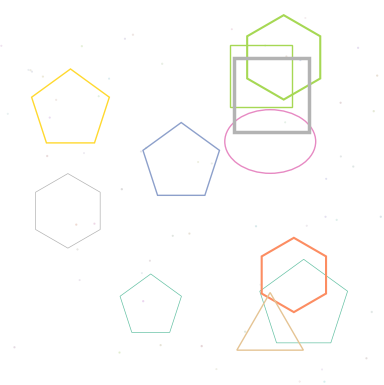[{"shape": "pentagon", "thickness": 0.5, "radius": 0.6, "center": [0.789, 0.207]}, {"shape": "pentagon", "thickness": 0.5, "radius": 0.42, "center": [0.392, 0.205]}, {"shape": "hexagon", "thickness": 1.5, "radius": 0.48, "center": [0.763, 0.286]}, {"shape": "pentagon", "thickness": 1, "radius": 0.52, "center": [0.471, 0.577]}, {"shape": "oval", "thickness": 1, "radius": 0.59, "center": [0.702, 0.632]}, {"shape": "hexagon", "thickness": 1.5, "radius": 0.55, "center": [0.737, 0.851]}, {"shape": "square", "thickness": 1, "radius": 0.4, "center": [0.678, 0.803]}, {"shape": "pentagon", "thickness": 1, "radius": 0.53, "center": [0.183, 0.715]}, {"shape": "triangle", "thickness": 1, "radius": 0.5, "center": [0.702, 0.14]}, {"shape": "hexagon", "thickness": 0.5, "radius": 0.48, "center": [0.176, 0.452]}, {"shape": "square", "thickness": 2.5, "radius": 0.48, "center": [0.705, 0.753]}]